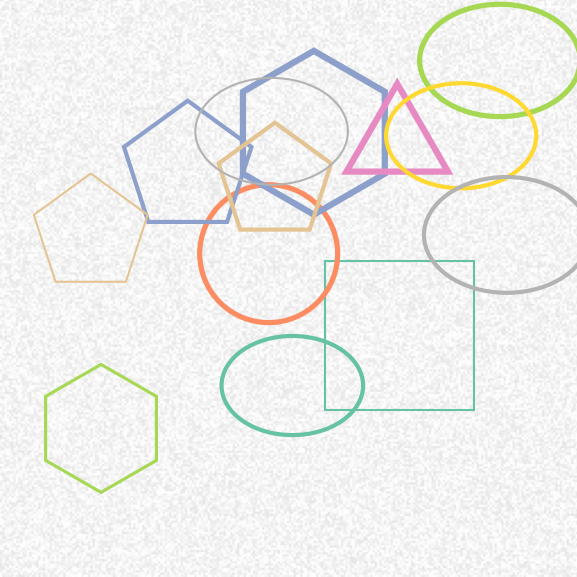[{"shape": "square", "thickness": 1, "radius": 0.65, "center": [0.692, 0.418]}, {"shape": "oval", "thickness": 2, "radius": 0.61, "center": [0.506, 0.332]}, {"shape": "circle", "thickness": 2.5, "radius": 0.6, "center": [0.465, 0.56]}, {"shape": "hexagon", "thickness": 3, "radius": 0.71, "center": [0.543, 0.769]}, {"shape": "pentagon", "thickness": 2, "radius": 0.58, "center": [0.325, 0.709]}, {"shape": "triangle", "thickness": 3, "radius": 0.51, "center": [0.688, 0.753]}, {"shape": "oval", "thickness": 2.5, "radius": 0.69, "center": [0.866, 0.894]}, {"shape": "hexagon", "thickness": 1.5, "radius": 0.55, "center": [0.175, 0.257]}, {"shape": "oval", "thickness": 2, "radius": 0.65, "center": [0.799, 0.764]}, {"shape": "pentagon", "thickness": 1, "radius": 0.52, "center": [0.157, 0.595]}, {"shape": "pentagon", "thickness": 2, "radius": 0.51, "center": [0.476, 0.684]}, {"shape": "oval", "thickness": 2, "radius": 0.72, "center": [0.877, 0.592]}, {"shape": "oval", "thickness": 1, "radius": 0.66, "center": [0.47, 0.772]}]